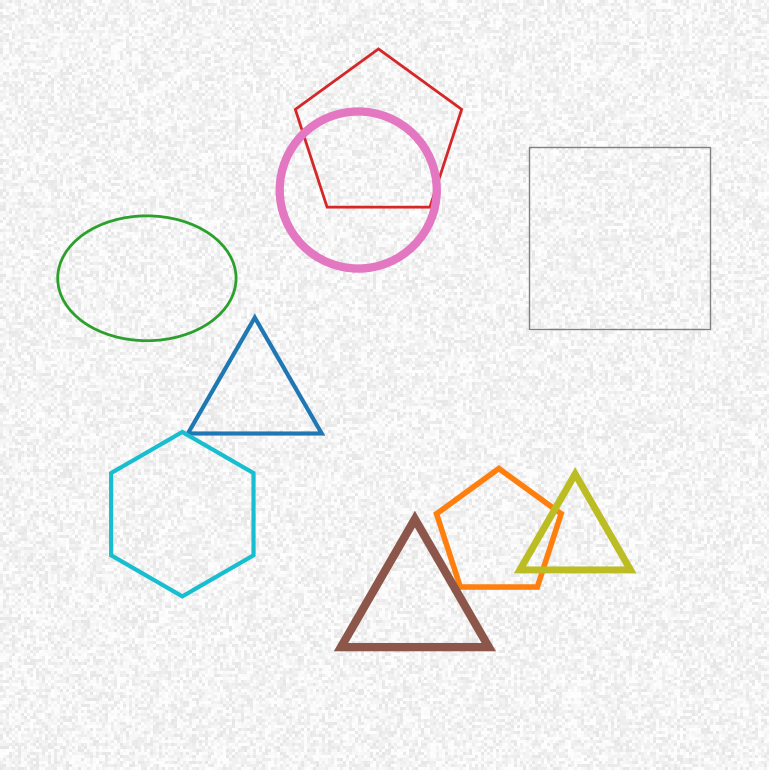[{"shape": "triangle", "thickness": 1.5, "radius": 0.5, "center": [0.331, 0.487]}, {"shape": "pentagon", "thickness": 2, "radius": 0.43, "center": [0.648, 0.306]}, {"shape": "oval", "thickness": 1, "radius": 0.58, "center": [0.191, 0.639]}, {"shape": "pentagon", "thickness": 1, "radius": 0.57, "center": [0.492, 0.823]}, {"shape": "triangle", "thickness": 3, "radius": 0.55, "center": [0.539, 0.215]}, {"shape": "circle", "thickness": 3, "radius": 0.51, "center": [0.465, 0.753]}, {"shape": "square", "thickness": 0.5, "radius": 0.59, "center": [0.805, 0.691]}, {"shape": "triangle", "thickness": 2.5, "radius": 0.42, "center": [0.747, 0.301]}, {"shape": "hexagon", "thickness": 1.5, "radius": 0.53, "center": [0.237, 0.332]}]